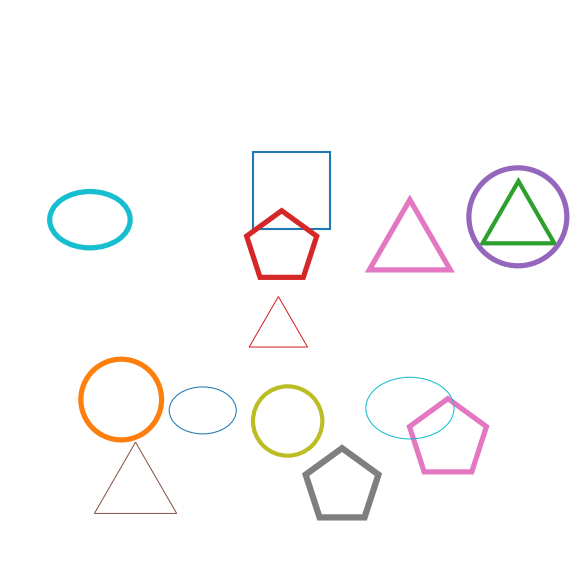[{"shape": "oval", "thickness": 0.5, "radius": 0.29, "center": [0.351, 0.288]}, {"shape": "square", "thickness": 1, "radius": 0.33, "center": [0.505, 0.669]}, {"shape": "circle", "thickness": 2.5, "radius": 0.35, "center": [0.21, 0.307]}, {"shape": "triangle", "thickness": 2, "radius": 0.36, "center": [0.898, 0.614]}, {"shape": "pentagon", "thickness": 2.5, "radius": 0.32, "center": [0.488, 0.57]}, {"shape": "triangle", "thickness": 0.5, "radius": 0.29, "center": [0.482, 0.427]}, {"shape": "circle", "thickness": 2.5, "radius": 0.42, "center": [0.897, 0.624]}, {"shape": "triangle", "thickness": 0.5, "radius": 0.41, "center": [0.235, 0.151]}, {"shape": "pentagon", "thickness": 2.5, "radius": 0.35, "center": [0.776, 0.239]}, {"shape": "triangle", "thickness": 2.5, "radius": 0.41, "center": [0.71, 0.572]}, {"shape": "pentagon", "thickness": 3, "radius": 0.33, "center": [0.592, 0.157]}, {"shape": "circle", "thickness": 2, "radius": 0.3, "center": [0.498, 0.27]}, {"shape": "oval", "thickness": 2.5, "radius": 0.35, "center": [0.156, 0.619]}, {"shape": "oval", "thickness": 0.5, "radius": 0.38, "center": [0.71, 0.292]}]